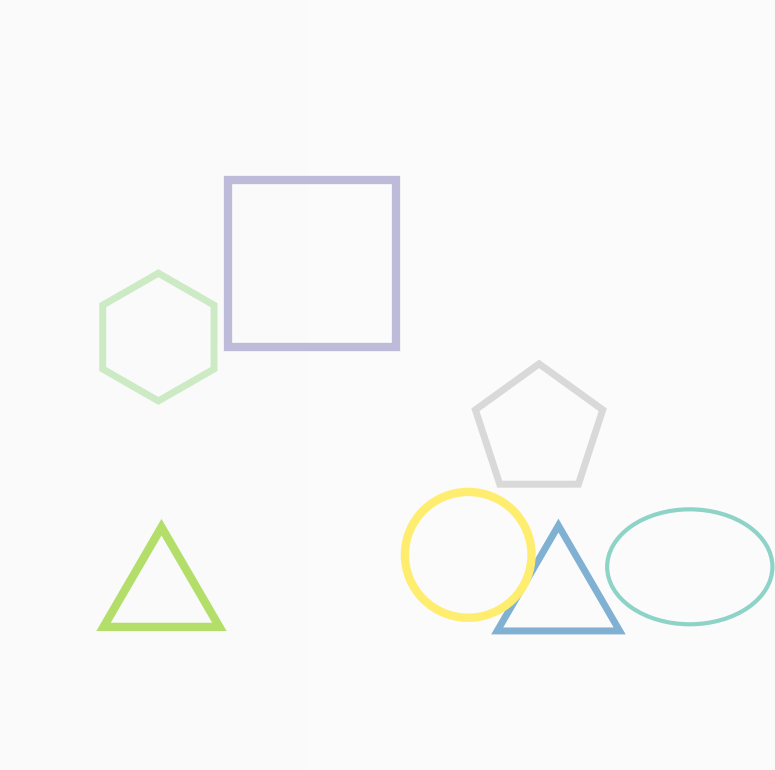[{"shape": "oval", "thickness": 1.5, "radius": 0.53, "center": [0.89, 0.264]}, {"shape": "square", "thickness": 3, "radius": 0.54, "center": [0.402, 0.658]}, {"shape": "triangle", "thickness": 2.5, "radius": 0.46, "center": [0.721, 0.226]}, {"shape": "triangle", "thickness": 3, "radius": 0.43, "center": [0.208, 0.229]}, {"shape": "pentagon", "thickness": 2.5, "radius": 0.43, "center": [0.696, 0.441]}, {"shape": "hexagon", "thickness": 2.5, "radius": 0.41, "center": [0.204, 0.562]}, {"shape": "circle", "thickness": 3, "radius": 0.41, "center": [0.604, 0.279]}]